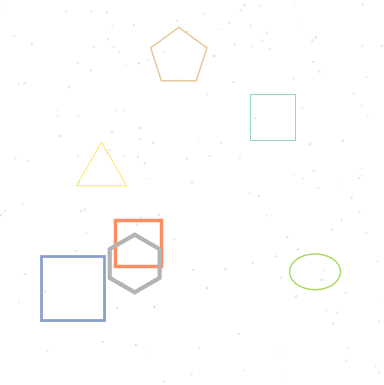[{"shape": "square", "thickness": 0.5, "radius": 0.3, "center": [0.708, 0.696]}, {"shape": "square", "thickness": 2.5, "radius": 0.3, "center": [0.359, 0.368]}, {"shape": "square", "thickness": 2, "radius": 0.41, "center": [0.188, 0.252]}, {"shape": "oval", "thickness": 1, "radius": 0.33, "center": [0.818, 0.294]}, {"shape": "triangle", "thickness": 0.5, "radius": 0.38, "center": [0.264, 0.555]}, {"shape": "pentagon", "thickness": 1, "radius": 0.38, "center": [0.464, 0.852]}, {"shape": "hexagon", "thickness": 3, "radius": 0.37, "center": [0.35, 0.316]}]